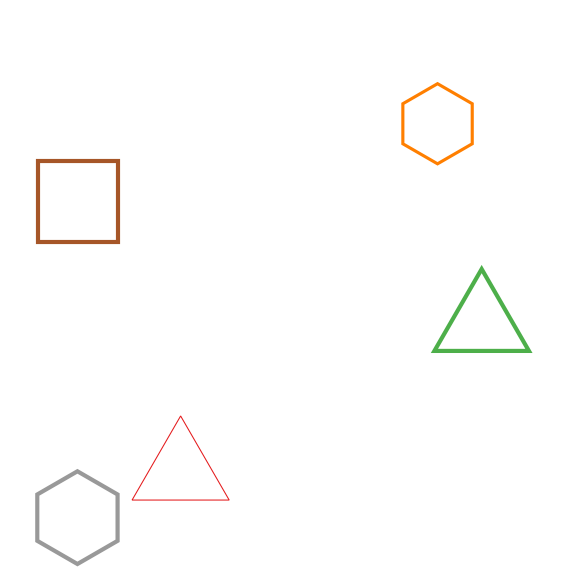[{"shape": "triangle", "thickness": 0.5, "radius": 0.49, "center": [0.313, 0.182]}, {"shape": "triangle", "thickness": 2, "radius": 0.47, "center": [0.834, 0.439]}, {"shape": "hexagon", "thickness": 1.5, "radius": 0.35, "center": [0.758, 0.785]}, {"shape": "square", "thickness": 2, "radius": 0.35, "center": [0.135, 0.65]}, {"shape": "hexagon", "thickness": 2, "radius": 0.4, "center": [0.134, 0.103]}]